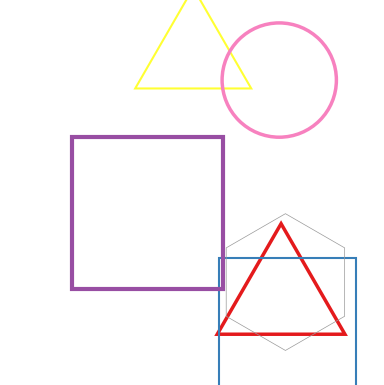[{"shape": "triangle", "thickness": 2.5, "radius": 0.96, "center": [0.73, 0.228]}, {"shape": "square", "thickness": 1.5, "radius": 0.89, "center": [0.747, 0.152]}, {"shape": "square", "thickness": 3, "radius": 0.99, "center": [0.383, 0.447]}, {"shape": "triangle", "thickness": 1.5, "radius": 0.87, "center": [0.502, 0.857]}, {"shape": "circle", "thickness": 2.5, "radius": 0.74, "center": [0.725, 0.792]}, {"shape": "hexagon", "thickness": 0.5, "radius": 0.89, "center": [0.741, 0.267]}]